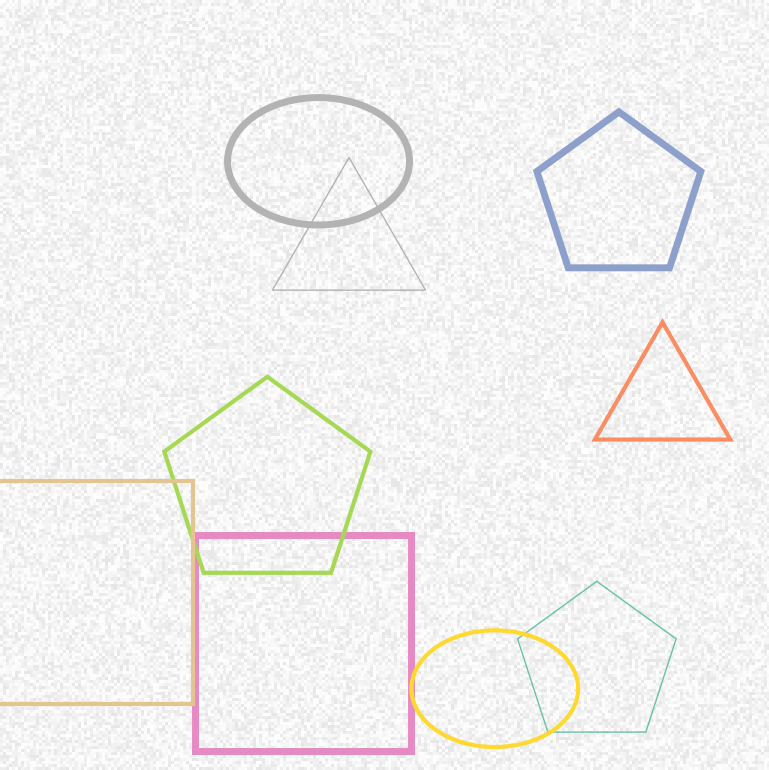[{"shape": "pentagon", "thickness": 0.5, "radius": 0.54, "center": [0.775, 0.137]}, {"shape": "triangle", "thickness": 1.5, "radius": 0.51, "center": [0.86, 0.48]}, {"shape": "pentagon", "thickness": 2.5, "radius": 0.56, "center": [0.804, 0.743]}, {"shape": "square", "thickness": 2.5, "radius": 0.7, "center": [0.393, 0.165]}, {"shape": "pentagon", "thickness": 1.5, "radius": 0.7, "center": [0.347, 0.37]}, {"shape": "oval", "thickness": 1.5, "radius": 0.54, "center": [0.643, 0.106]}, {"shape": "square", "thickness": 1.5, "radius": 0.72, "center": [0.106, 0.23]}, {"shape": "oval", "thickness": 2.5, "radius": 0.59, "center": [0.414, 0.791]}, {"shape": "triangle", "thickness": 0.5, "radius": 0.57, "center": [0.453, 0.681]}]